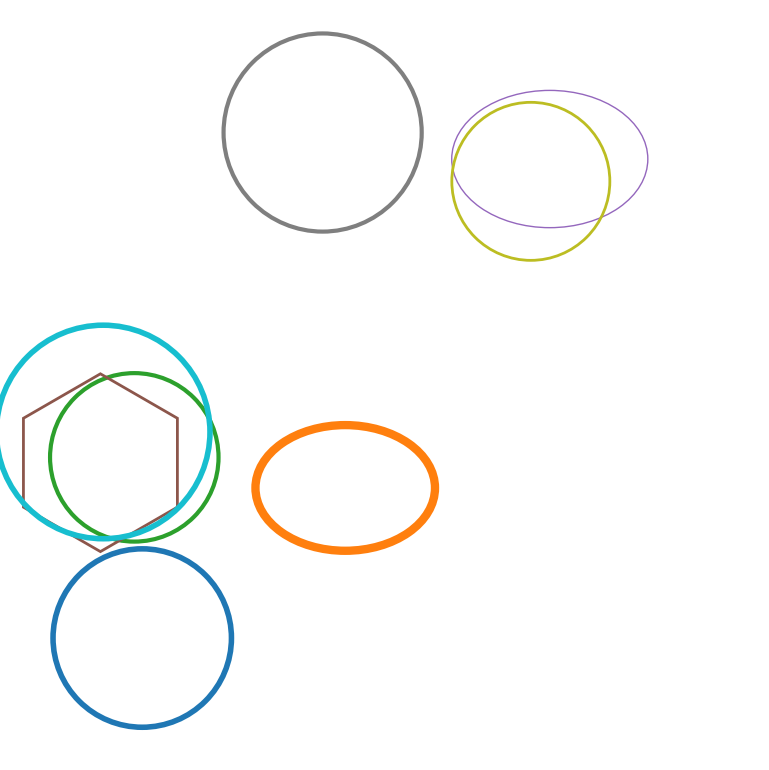[{"shape": "circle", "thickness": 2, "radius": 0.58, "center": [0.185, 0.171]}, {"shape": "oval", "thickness": 3, "radius": 0.58, "center": [0.448, 0.366]}, {"shape": "circle", "thickness": 1.5, "radius": 0.55, "center": [0.174, 0.406]}, {"shape": "oval", "thickness": 0.5, "radius": 0.64, "center": [0.714, 0.793]}, {"shape": "hexagon", "thickness": 1, "radius": 0.58, "center": [0.13, 0.399]}, {"shape": "circle", "thickness": 1.5, "radius": 0.64, "center": [0.419, 0.828]}, {"shape": "circle", "thickness": 1, "radius": 0.51, "center": [0.689, 0.764]}, {"shape": "circle", "thickness": 2, "radius": 0.69, "center": [0.134, 0.439]}]